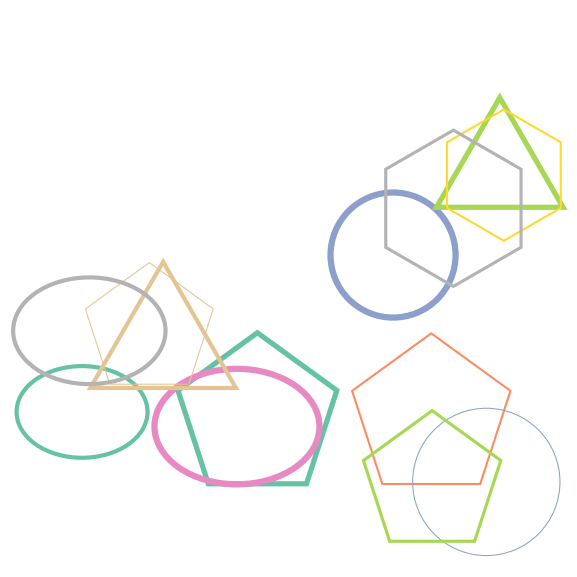[{"shape": "oval", "thickness": 2, "radius": 0.57, "center": [0.142, 0.286]}, {"shape": "pentagon", "thickness": 2.5, "radius": 0.72, "center": [0.446, 0.278]}, {"shape": "pentagon", "thickness": 1, "radius": 0.72, "center": [0.747, 0.278]}, {"shape": "circle", "thickness": 3, "radius": 0.54, "center": [0.681, 0.558]}, {"shape": "circle", "thickness": 0.5, "radius": 0.64, "center": [0.842, 0.165]}, {"shape": "oval", "thickness": 3, "radius": 0.71, "center": [0.41, 0.261]}, {"shape": "triangle", "thickness": 2.5, "radius": 0.63, "center": [0.865, 0.703]}, {"shape": "pentagon", "thickness": 1.5, "radius": 0.63, "center": [0.748, 0.163]}, {"shape": "hexagon", "thickness": 1, "radius": 0.57, "center": [0.873, 0.696]}, {"shape": "pentagon", "thickness": 0.5, "radius": 0.58, "center": [0.259, 0.428]}, {"shape": "triangle", "thickness": 2, "radius": 0.73, "center": [0.282, 0.4]}, {"shape": "hexagon", "thickness": 1.5, "radius": 0.68, "center": [0.785, 0.638]}, {"shape": "oval", "thickness": 2, "radius": 0.66, "center": [0.155, 0.426]}]